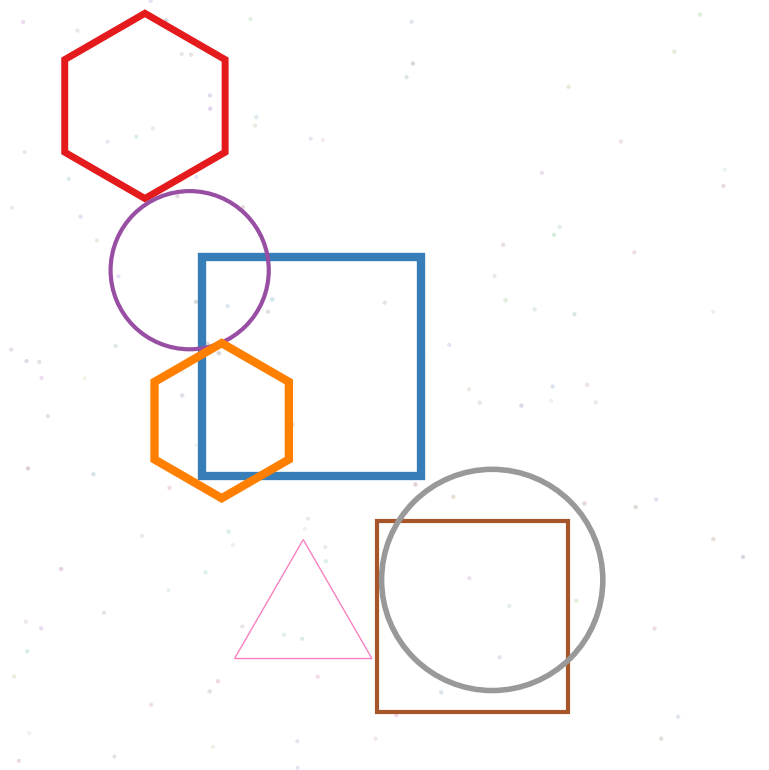[{"shape": "hexagon", "thickness": 2.5, "radius": 0.6, "center": [0.188, 0.862]}, {"shape": "square", "thickness": 3, "radius": 0.71, "center": [0.404, 0.524]}, {"shape": "circle", "thickness": 1.5, "radius": 0.51, "center": [0.246, 0.649]}, {"shape": "hexagon", "thickness": 3, "radius": 0.5, "center": [0.288, 0.454]}, {"shape": "square", "thickness": 1.5, "radius": 0.62, "center": [0.614, 0.2]}, {"shape": "triangle", "thickness": 0.5, "radius": 0.51, "center": [0.394, 0.196]}, {"shape": "circle", "thickness": 2, "radius": 0.72, "center": [0.639, 0.247]}]